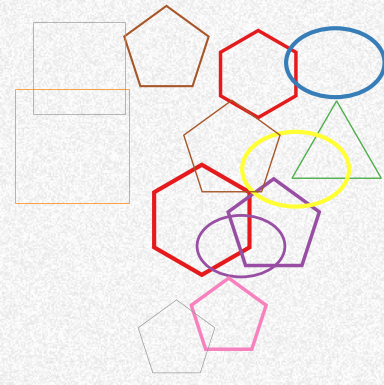[{"shape": "hexagon", "thickness": 3, "radius": 0.71, "center": [0.524, 0.429]}, {"shape": "hexagon", "thickness": 2.5, "radius": 0.57, "center": [0.671, 0.808]}, {"shape": "oval", "thickness": 3, "radius": 0.64, "center": [0.871, 0.837]}, {"shape": "triangle", "thickness": 1, "radius": 0.67, "center": [0.874, 0.604]}, {"shape": "oval", "thickness": 2, "radius": 0.57, "center": [0.626, 0.361]}, {"shape": "pentagon", "thickness": 2.5, "radius": 0.62, "center": [0.711, 0.411]}, {"shape": "square", "thickness": 0.5, "radius": 0.74, "center": [0.188, 0.622]}, {"shape": "oval", "thickness": 3, "radius": 0.69, "center": [0.768, 0.561]}, {"shape": "pentagon", "thickness": 1, "radius": 0.66, "center": [0.602, 0.608]}, {"shape": "pentagon", "thickness": 1.5, "radius": 0.58, "center": [0.432, 0.869]}, {"shape": "pentagon", "thickness": 2.5, "radius": 0.51, "center": [0.594, 0.176]}, {"shape": "pentagon", "thickness": 0.5, "radius": 0.52, "center": [0.458, 0.116]}, {"shape": "square", "thickness": 0.5, "radius": 0.6, "center": [0.205, 0.823]}]